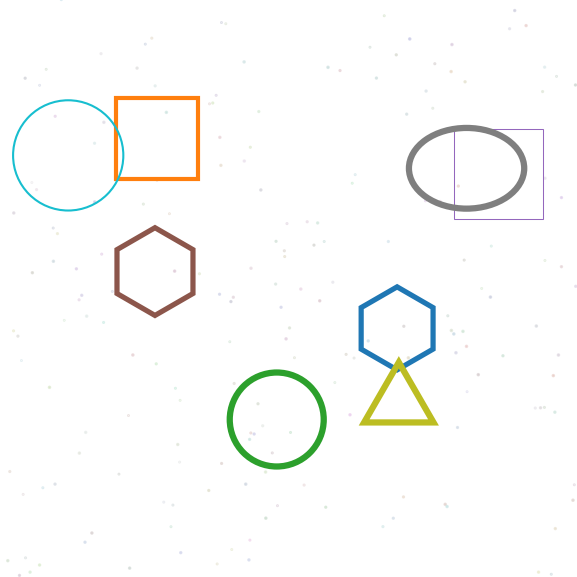[{"shape": "hexagon", "thickness": 2.5, "radius": 0.36, "center": [0.688, 0.431]}, {"shape": "square", "thickness": 2, "radius": 0.35, "center": [0.272, 0.759]}, {"shape": "circle", "thickness": 3, "radius": 0.41, "center": [0.479, 0.273]}, {"shape": "square", "thickness": 0.5, "radius": 0.39, "center": [0.863, 0.697]}, {"shape": "hexagon", "thickness": 2.5, "radius": 0.38, "center": [0.268, 0.529]}, {"shape": "oval", "thickness": 3, "radius": 0.5, "center": [0.808, 0.708]}, {"shape": "triangle", "thickness": 3, "radius": 0.35, "center": [0.691, 0.302]}, {"shape": "circle", "thickness": 1, "radius": 0.48, "center": [0.118, 0.73]}]